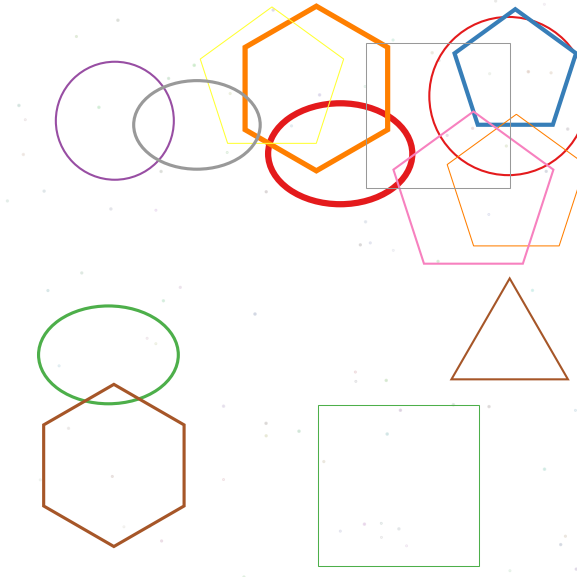[{"shape": "circle", "thickness": 1, "radius": 0.68, "center": [0.88, 0.833]}, {"shape": "oval", "thickness": 3, "radius": 0.62, "center": [0.589, 0.733]}, {"shape": "pentagon", "thickness": 2, "radius": 0.55, "center": [0.892, 0.873]}, {"shape": "oval", "thickness": 1.5, "radius": 0.61, "center": [0.188, 0.385]}, {"shape": "square", "thickness": 0.5, "radius": 0.7, "center": [0.69, 0.159]}, {"shape": "circle", "thickness": 1, "radius": 0.51, "center": [0.199, 0.79]}, {"shape": "hexagon", "thickness": 2.5, "radius": 0.71, "center": [0.548, 0.846]}, {"shape": "pentagon", "thickness": 0.5, "radius": 0.63, "center": [0.894, 0.675]}, {"shape": "pentagon", "thickness": 0.5, "radius": 0.65, "center": [0.471, 0.857]}, {"shape": "hexagon", "thickness": 1.5, "radius": 0.7, "center": [0.197, 0.193]}, {"shape": "triangle", "thickness": 1, "radius": 0.58, "center": [0.883, 0.401]}, {"shape": "pentagon", "thickness": 1, "radius": 0.73, "center": [0.82, 0.66]}, {"shape": "square", "thickness": 0.5, "radius": 0.63, "center": [0.758, 0.799]}, {"shape": "oval", "thickness": 1.5, "radius": 0.55, "center": [0.341, 0.783]}]